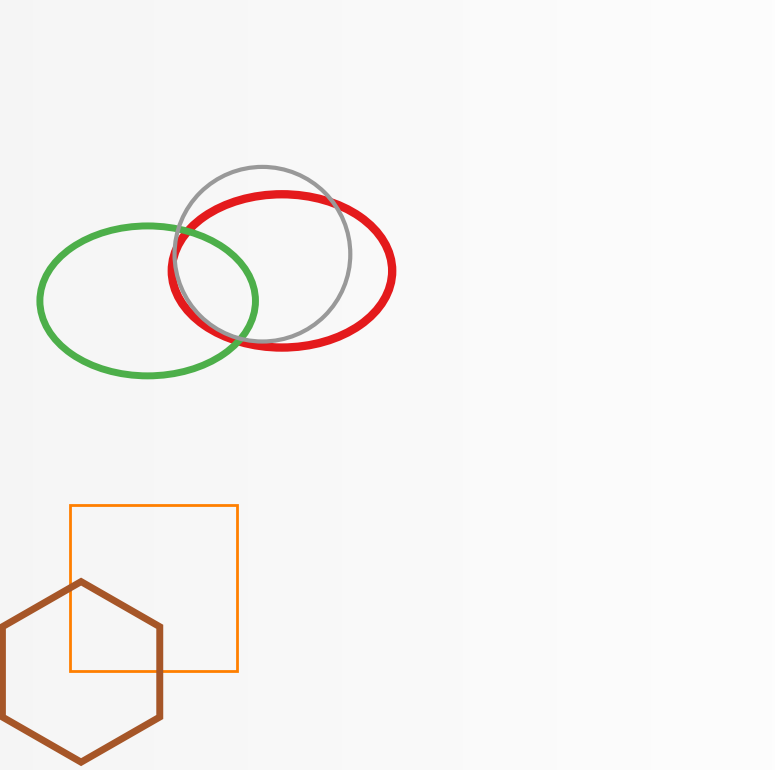[{"shape": "oval", "thickness": 3, "radius": 0.71, "center": [0.364, 0.648]}, {"shape": "oval", "thickness": 2.5, "radius": 0.7, "center": [0.191, 0.609]}, {"shape": "square", "thickness": 1, "radius": 0.54, "center": [0.198, 0.237]}, {"shape": "hexagon", "thickness": 2.5, "radius": 0.59, "center": [0.105, 0.127]}, {"shape": "circle", "thickness": 1.5, "radius": 0.57, "center": [0.339, 0.67]}]